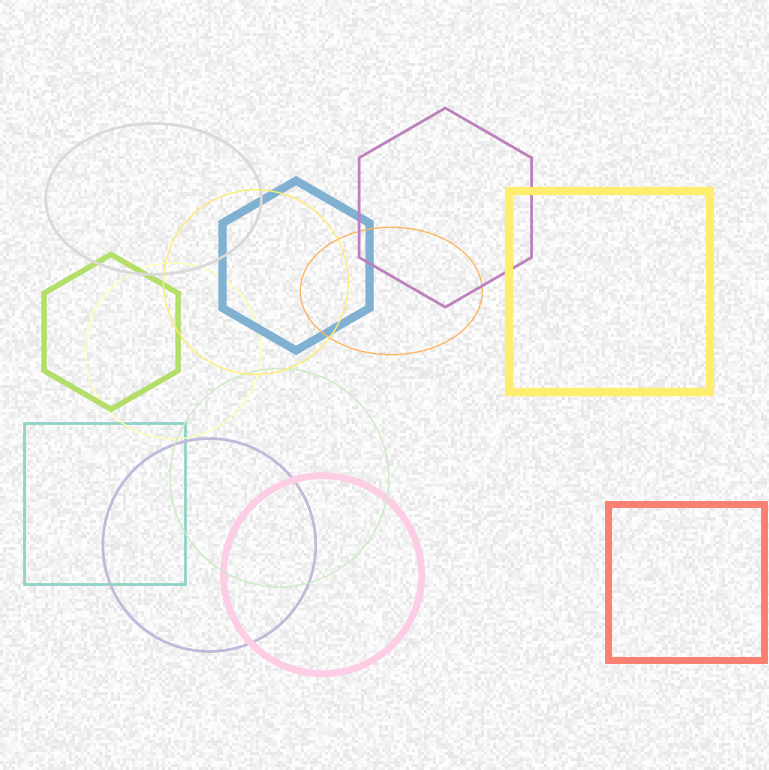[{"shape": "square", "thickness": 1, "radius": 0.52, "center": [0.135, 0.345]}, {"shape": "circle", "thickness": 0.5, "radius": 0.57, "center": [0.225, 0.544]}, {"shape": "circle", "thickness": 1, "radius": 0.69, "center": [0.272, 0.292]}, {"shape": "square", "thickness": 2.5, "radius": 0.51, "center": [0.891, 0.244]}, {"shape": "hexagon", "thickness": 3, "radius": 0.55, "center": [0.384, 0.655]}, {"shape": "oval", "thickness": 0.5, "radius": 0.59, "center": [0.508, 0.622]}, {"shape": "hexagon", "thickness": 2, "radius": 0.5, "center": [0.144, 0.569]}, {"shape": "circle", "thickness": 2.5, "radius": 0.64, "center": [0.419, 0.254]}, {"shape": "oval", "thickness": 1, "radius": 0.7, "center": [0.199, 0.742]}, {"shape": "hexagon", "thickness": 1, "radius": 0.65, "center": [0.578, 0.73]}, {"shape": "circle", "thickness": 0.5, "radius": 0.71, "center": [0.363, 0.38]}, {"shape": "square", "thickness": 3, "radius": 0.65, "center": [0.792, 0.622]}, {"shape": "circle", "thickness": 0.5, "radius": 0.6, "center": [0.332, 0.634]}]